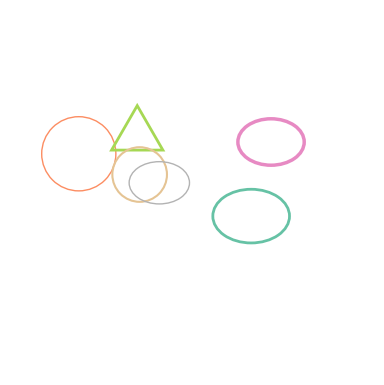[{"shape": "oval", "thickness": 2, "radius": 0.5, "center": [0.652, 0.439]}, {"shape": "circle", "thickness": 1, "radius": 0.48, "center": [0.205, 0.601]}, {"shape": "oval", "thickness": 2.5, "radius": 0.43, "center": [0.704, 0.631]}, {"shape": "triangle", "thickness": 2, "radius": 0.39, "center": [0.356, 0.649]}, {"shape": "circle", "thickness": 1.5, "radius": 0.35, "center": [0.363, 0.547]}, {"shape": "oval", "thickness": 1, "radius": 0.39, "center": [0.414, 0.525]}]